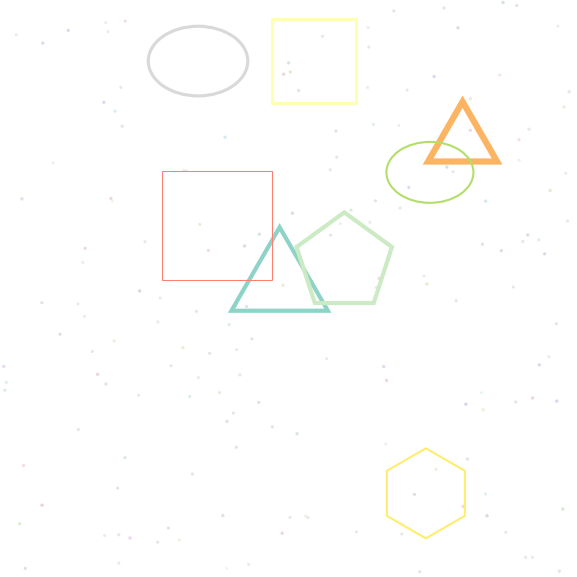[{"shape": "triangle", "thickness": 2, "radius": 0.48, "center": [0.484, 0.509]}, {"shape": "square", "thickness": 1.5, "radius": 0.37, "center": [0.543, 0.893]}, {"shape": "square", "thickness": 0.5, "radius": 0.47, "center": [0.376, 0.609]}, {"shape": "triangle", "thickness": 3, "radius": 0.35, "center": [0.801, 0.754]}, {"shape": "oval", "thickness": 1, "radius": 0.38, "center": [0.744, 0.701]}, {"shape": "oval", "thickness": 1.5, "radius": 0.43, "center": [0.343, 0.893]}, {"shape": "pentagon", "thickness": 2, "radius": 0.43, "center": [0.596, 0.545]}, {"shape": "hexagon", "thickness": 1, "radius": 0.39, "center": [0.737, 0.145]}]